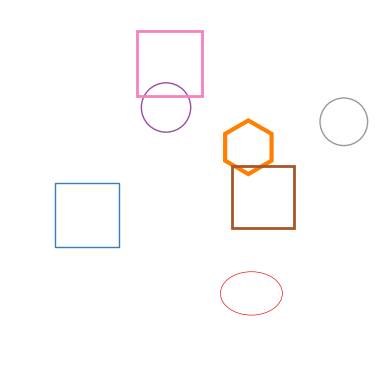[{"shape": "oval", "thickness": 0.5, "radius": 0.4, "center": [0.653, 0.238]}, {"shape": "square", "thickness": 1, "radius": 0.42, "center": [0.227, 0.442]}, {"shape": "circle", "thickness": 1, "radius": 0.32, "center": [0.431, 0.721]}, {"shape": "hexagon", "thickness": 3, "radius": 0.35, "center": [0.645, 0.618]}, {"shape": "square", "thickness": 2, "radius": 0.4, "center": [0.683, 0.488]}, {"shape": "square", "thickness": 2, "radius": 0.42, "center": [0.441, 0.834]}, {"shape": "circle", "thickness": 1, "radius": 0.31, "center": [0.893, 0.684]}]